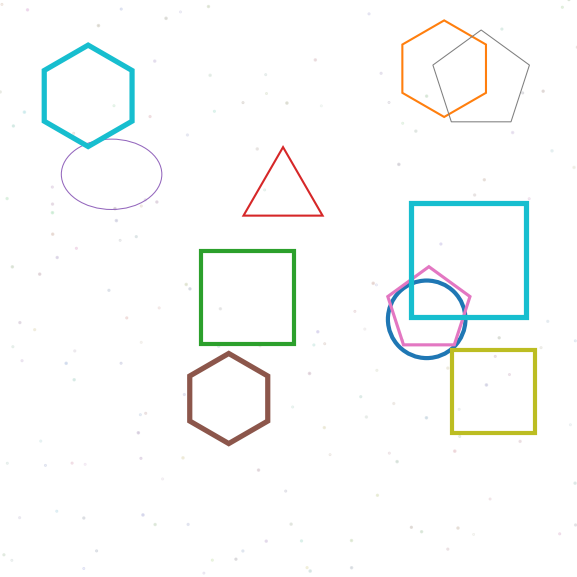[{"shape": "circle", "thickness": 2, "radius": 0.34, "center": [0.739, 0.446]}, {"shape": "hexagon", "thickness": 1, "radius": 0.42, "center": [0.769, 0.88]}, {"shape": "square", "thickness": 2, "radius": 0.4, "center": [0.429, 0.483]}, {"shape": "triangle", "thickness": 1, "radius": 0.4, "center": [0.49, 0.665]}, {"shape": "oval", "thickness": 0.5, "radius": 0.44, "center": [0.193, 0.697]}, {"shape": "hexagon", "thickness": 2.5, "radius": 0.39, "center": [0.396, 0.309]}, {"shape": "pentagon", "thickness": 1.5, "radius": 0.37, "center": [0.743, 0.463]}, {"shape": "pentagon", "thickness": 0.5, "radius": 0.44, "center": [0.833, 0.859]}, {"shape": "square", "thickness": 2, "radius": 0.36, "center": [0.855, 0.321]}, {"shape": "hexagon", "thickness": 2.5, "radius": 0.44, "center": [0.153, 0.833]}, {"shape": "square", "thickness": 2.5, "radius": 0.5, "center": [0.811, 0.549]}]